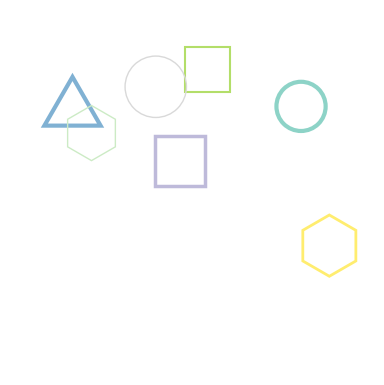[{"shape": "circle", "thickness": 3, "radius": 0.32, "center": [0.782, 0.724]}, {"shape": "square", "thickness": 2.5, "radius": 0.32, "center": [0.468, 0.582]}, {"shape": "triangle", "thickness": 3, "radius": 0.42, "center": [0.188, 0.716]}, {"shape": "square", "thickness": 1.5, "radius": 0.29, "center": [0.539, 0.819]}, {"shape": "circle", "thickness": 1, "radius": 0.4, "center": [0.405, 0.775]}, {"shape": "hexagon", "thickness": 1, "radius": 0.36, "center": [0.238, 0.654]}, {"shape": "hexagon", "thickness": 2, "radius": 0.4, "center": [0.855, 0.362]}]